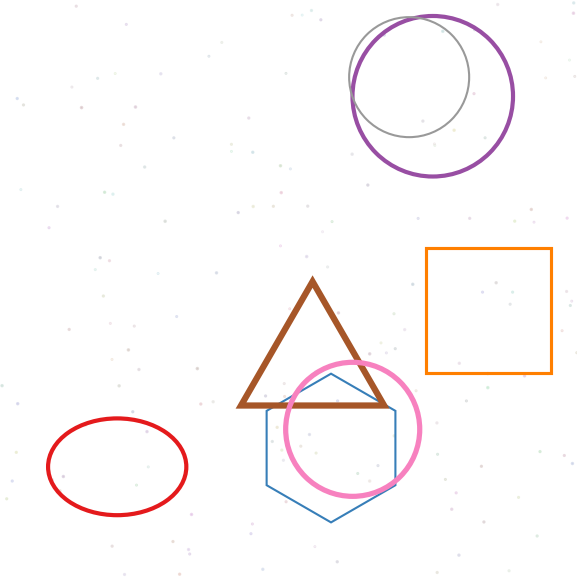[{"shape": "oval", "thickness": 2, "radius": 0.6, "center": [0.203, 0.191]}, {"shape": "hexagon", "thickness": 1, "radius": 0.64, "center": [0.573, 0.223]}, {"shape": "circle", "thickness": 2, "radius": 0.69, "center": [0.749, 0.832]}, {"shape": "square", "thickness": 1.5, "radius": 0.54, "center": [0.845, 0.462]}, {"shape": "triangle", "thickness": 3, "radius": 0.72, "center": [0.541, 0.368]}, {"shape": "circle", "thickness": 2.5, "radius": 0.58, "center": [0.611, 0.256]}, {"shape": "circle", "thickness": 1, "radius": 0.52, "center": [0.708, 0.866]}]